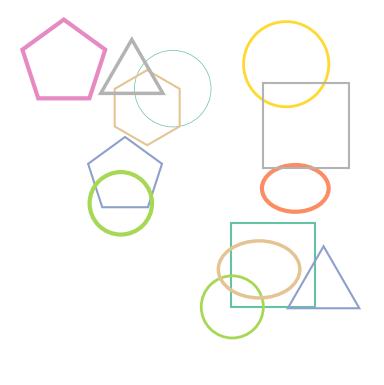[{"shape": "circle", "thickness": 0.5, "radius": 0.5, "center": [0.449, 0.77]}, {"shape": "square", "thickness": 1.5, "radius": 0.55, "center": [0.71, 0.311]}, {"shape": "oval", "thickness": 3, "radius": 0.43, "center": [0.767, 0.511]}, {"shape": "triangle", "thickness": 1.5, "radius": 0.54, "center": [0.84, 0.253]}, {"shape": "pentagon", "thickness": 1.5, "radius": 0.5, "center": [0.325, 0.543]}, {"shape": "pentagon", "thickness": 3, "radius": 0.57, "center": [0.166, 0.836]}, {"shape": "circle", "thickness": 2, "radius": 0.4, "center": [0.603, 0.203]}, {"shape": "circle", "thickness": 3, "radius": 0.41, "center": [0.314, 0.472]}, {"shape": "circle", "thickness": 2, "radius": 0.55, "center": [0.743, 0.833]}, {"shape": "oval", "thickness": 2.5, "radius": 0.53, "center": [0.673, 0.3]}, {"shape": "hexagon", "thickness": 1.5, "radius": 0.49, "center": [0.382, 0.72]}, {"shape": "square", "thickness": 1.5, "radius": 0.56, "center": [0.796, 0.674]}, {"shape": "triangle", "thickness": 2.5, "radius": 0.47, "center": [0.342, 0.804]}]